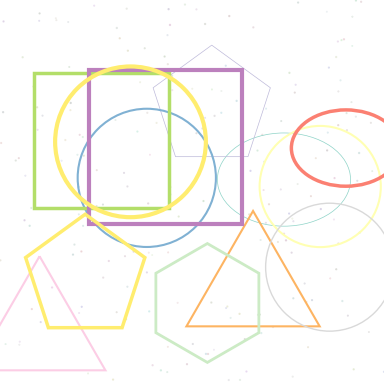[{"shape": "oval", "thickness": 0.5, "radius": 0.86, "center": [0.738, 0.534]}, {"shape": "circle", "thickness": 1.5, "radius": 0.79, "center": [0.832, 0.516]}, {"shape": "pentagon", "thickness": 0.5, "radius": 0.8, "center": [0.55, 0.723]}, {"shape": "oval", "thickness": 2.5, "radius": 0.71, "center": [0.898, 0.615]}, {"shape": "circle", "thickness": 1.5, "radius": 0.9, "center": [0.381, 0.538]}, {"shape": "triangle", "thickness": 1.5, "radius": 1.0, "center": [0.657, 0.252]}, {"shape": "square", "thickness": 2.5, "radius": 0.88, "center": [0.263, 0.635]}, {"shape": "triangle", "thickness": 1.5, "radius": 0.99, "center": [0.103, 0.137]}, {"shape": "circle", "thickness": 1, "radius": 0.83, "center": [0.856, 0.306]}, {"shape": "square", "thickness": 3, "radius": 1.0, "center": [0.431, 0.618]}, {"shape": "hexagon", "thickness": 2, "radius": 0.77, "center": [0.539, 0.213]}, {"shape": "circle", "thickness": 3, "radius": 0.98, "center": [0.339, 0.632]}, {"shape": "pentagon", "thickness": 2.5, "radius": 0.81, "center": [0.221, 0.281]}]